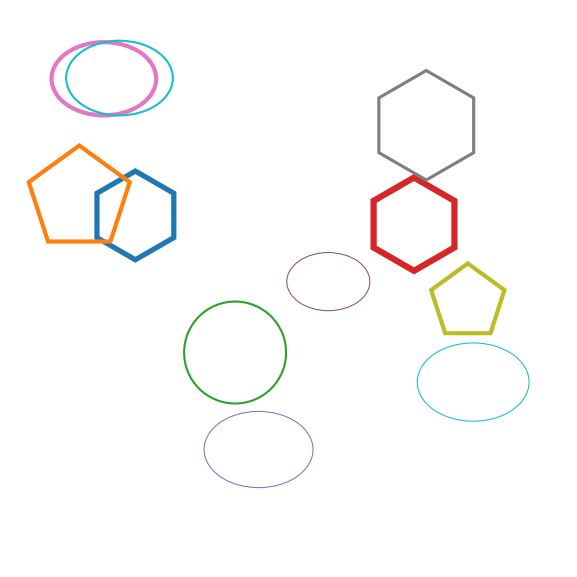[{"shape": "hexagon", "thickness": 2.5, "radius": 0.38, "center": [0.234, 0.626]}, {"shape": "pentagon", "thickness": 2, "radius": 0.46, "center": [0.137, 0.655]}, {"shape": "circle", "thickness": 1, "radius": 0.44, "center": [0.407, 0.389]}, {"shape": "hexagon", "thickness": 3, "radius": 0.4, "center": [0.717, 0.611]}, {"shape": "oval", "thickness": 0.5, "radius": 0.47, "center": [0.448, 0.221]}, {"shape": "oval", "thickness": 0.5, "radius": 0.36, "center": [0.568, 0.511]}, {"shape": "oval", "thickness": 2, "radius": 0.45, "center": [0.18, 0.863]}, {"shape": "hexagon", "thickness": 1.5, "radius": 0.47, "center": [0.738, 0.782]}, {"shape": "pentagon", "thickness": 2, "radius": 0.33, "center": [0.81, 0.476]}, {"shape": "oval", "thickness": 1, "radius": 0.46, "center": [0.207, 0.864]}, {"shape": "oval", "thickness": 0.5, "radius": 0.48, "center": [0.819, 0.338]}]